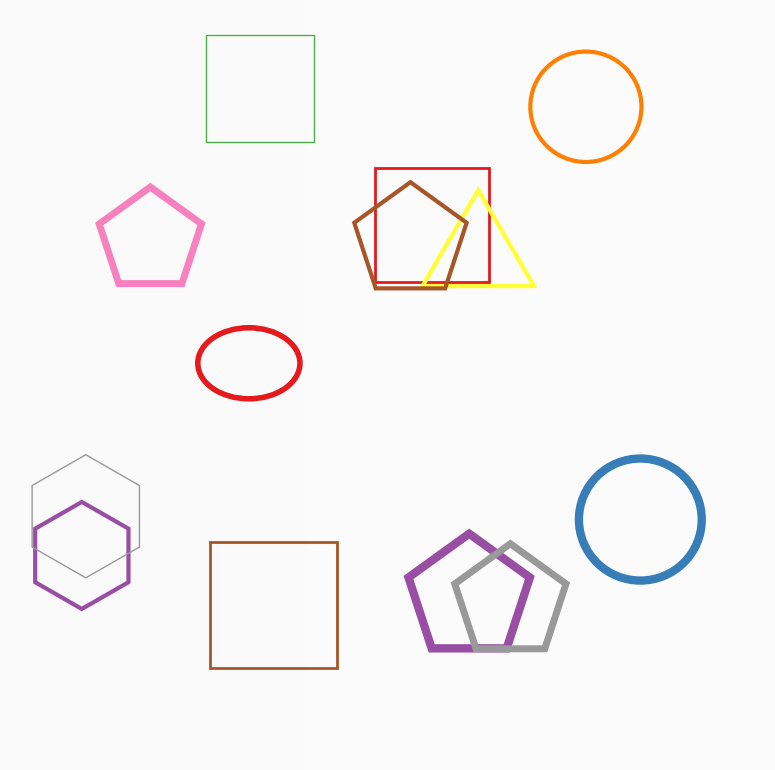[{"shape": "square", "thickness": 1, "radius": 0.37, "center": [0.557, 0.708]}, {"shape": "oval", "thickness": 2, "radius": 0.33, "center": [0.321, 0.528]}, {"shape": "circle", "thickness": 3, "radius": 0.4, "center": [0.826, 0.325]}, {"shape": "square", "thickness": 0.5, "radius": 0.35, "center": [0.335, 0.886]}, {"shape": "pentagon", "thickness": 3, "radius": 0.41, "center": [0.605, 0.225]}, {"shape": "hexagon", "thickness": 1.5, "radius": 0.35, "center": [0.106, 0.279]}, {"shape": "circle", "thickness": 1.5, "radius": 0.36, "center": [0.756, 0.861]}, {"shape": "triangle", "thickness": 1.5, "radius": 0.42, "center": [0.617, 0.67]}, {"shape": "square", "thickness": 1, "radius": 0.41, "center": [0.353, 0.214]}, {"shape": "pentagon", "thickness": 1.5, "radius": 0.38, "center": [0.53, 0.687]}, {"shape": "pentagon", "thickness": 2.5, "radius": 0.35, "center": [0.194, 0.688]}, {"shape": "hexagon", "thickness": 0.5, "radius": 0.4, "center": [0.111, 0.329]}, {"shape": "pentagon", "thickness": 2.5, "radius": 0.38, "center": [0.659, 0.218]}]